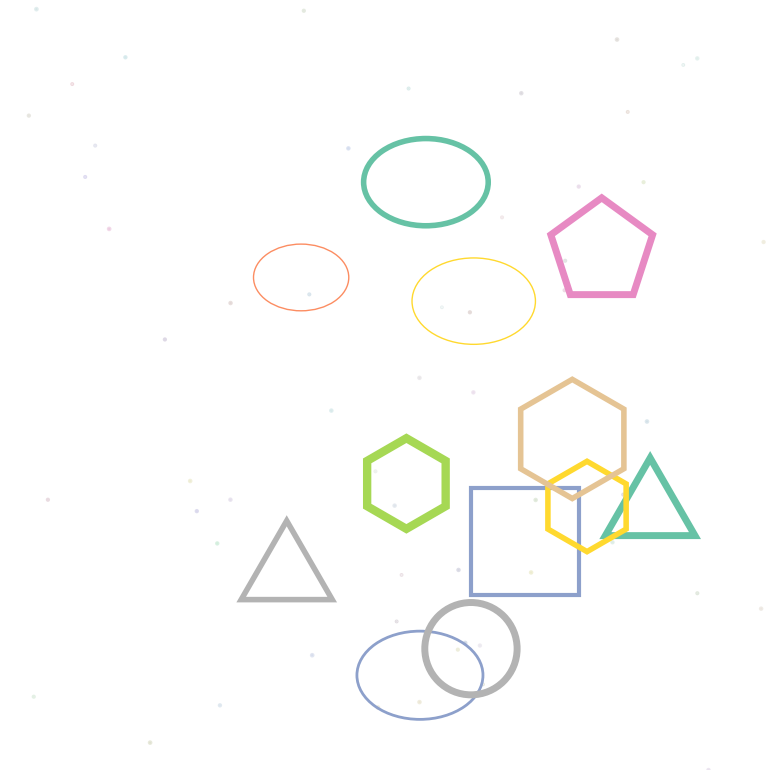[{"shape": "oval", "thickness": 2, "radius": 0.4, "center": [0.553, 0.763]}, {"shape": "triangle", "thickness": 2.5, "radius": 0.34, "center": [0.844, 0.338]}, {"shape": "oval", "thickness": 0.5, "radius": 0.31, "center": [0.391, 0.64]}, {"shape": "square", "thickness": 1.5, "radius": 0.35, "center": [0.682, 0.297]}, {"shape": "oval", "thickness": 1, "radius": 0.41, "center": [0.545, 0.123]}, {"shape": "pentagon", "thickness": 2.5, "radius": 0.35, "center": [0.781, 0.674]}, {"shape": "hexagon", "thickness": 3, "radius": 0.29, "center": [0.528, 0.372]}, {"shape": "hexagon", "thickness": 2, "radius": 0.29, "center": [0.762, 0.342]}, {"shape": "oval", "thickness": 0.5, "radius": 0.4, "center": [0.615, 0.609]}, {"shape": "hexagon", "thickness": 2, "radius": 0.39, "center": [0.743, 0.43]}, {"shape": "circle", "thickness": 2.5, "radius": 0.3, "center": [0.612, 0.158]}, {"shape": "triangle", "thickness": 2, "radius": 0.34, "center": [0.372, 0.255]}]